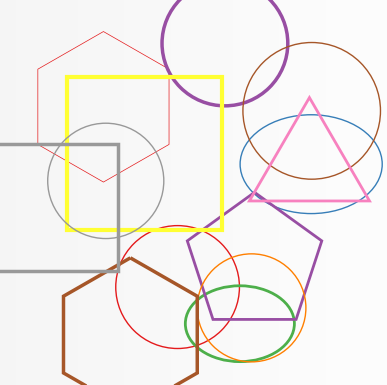[{"shape": "hexagon", "thickness": 0.5, "radius": 0.98, "center": [0.267, 0.723]}, {"shape": "circle", "thickness": 1, "radius": 0.8, "center": [0.458, 0.254]}, {"shape": "oval", "thickness": 1, "radius": 0.92, "center": [0.803, 0.574]}, {"shape": "oval", "thickness": 2, "radius": 0.7, "center": [0.619, 0.159]}, {"shape": "circle", "thickness": 2.5, "radius": 0.81, "center": [0.58, 0.887]}, {"shape": "pentagon", "thickness": 2, "radius": 0.91, "center": [0.657, 0.318]}, {"shape": "circle", "thickness": 1, "radius": 0.7, "center": [0.649, 0.2]}, {"shape": "square", "thickness": 3, "radius": 1.0, "center": [0.373, 0.602]}, {"shape": "circle", "thickness": 1, "radius": 0.89, "center": [0.804, 0.712]}, {"shape": "hexagon", "thickness": 2.5, "radius": 1.0, "center": [0.336, 0.131]}, {"shape": "triangle", "thickness": 2, "radius": 0.89, "center": [0.799, 0.568]}, {"shape": "square", "thickness": 2.5, "radius": 0.82, "center": [0.141, 0.461]}, {"shape": "circle", "thickness": 1, "radius": 0.75, "center": [0.273, 0.53]}]